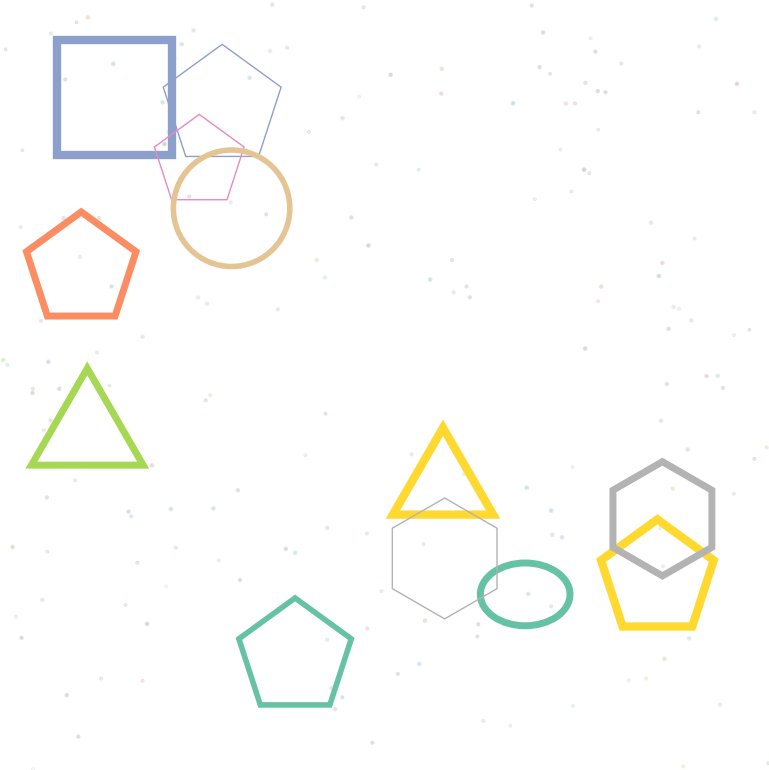[{"shape": "pentagon", "thickness": 2, "radius": 0.38, "center": [0.383, 0.147]}, {"shape": "oval", "thickness": 2.5, "radius": 0.29, "center": [0.682, 0.228]}, {"shape": "pentagon", "thickness": 2.5, "radius": 0.37, "center": [0.106, 0.65]}, {"shape": "square", "thickness": 3, "radius": 0.37, "center": [0.149, 0.874]}, {"shape": "pentagon", "thickness": 0.5, "radius": 0.4, "center": [0.289, 0.862]}, {"shape": "pentagon", "thickness": 0.5, "radius": 0.31, "center": [0.259, 0.79]}, {"shape": "triangle", "thickness": 2.5, "radius": 0.42, "center": [0.113, 0.438]}, {"shape": "pentagon", "thickness": 3, "radius": 0.38, "center": [0.854, 0.249]}, {"shape": "triangle", "thickness": 3, "radius": 0.38, "center": [0.575, 0.369]}, {"shape": "circle", "thickness": 2, "radius": 0.38, "center": [0.301, 0.73]}, {"shape": "hexagon", "thickness": 2.5, "radius": 0.37, "center": [0.86, 0.326]}, {"shape": "hexagon", "thickness": 0.5, "radius": 0.39, "center": [0.577, 0.275]}]